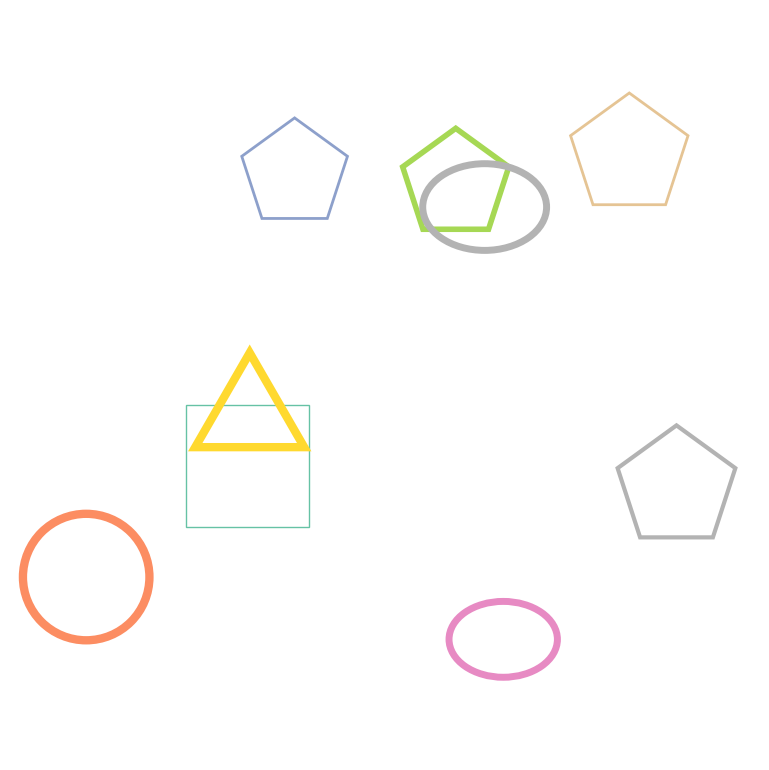[{"shape": "square", "thickness": 0.5, "radius": 0.4, "center": [0.321, 0.394]}, {"shape": "circle", "thickness": 3, "radius": 0.41, "center": [0.112, 0.251]}, {"shape": "pentagon", "thickness": 1, "radius": 0.36, "center": [0.383, 0.775]}, {"shape": "oval", "thickness": 2.5, "radius": 0.35, "center": [0.654, 0.17]}, {"shape": "pentagon", "thickness": 2, "radius": 0.36, "center": [0.592, 0.761]}, {"shape": "triangle", "thickness": 3, "radius": 0.41, "center": [0.324, 0.46]}, {"shape": "pentagon", "thickness": 1, "radius": 0.4, "center": [0.817, 0.799]}, {"shape": "oval", "thickness": 2.5, "radius": 0.4, "center": [0.629, 0.731]}, {"shape": "pentagon", "thickness": 1.5, "radius": 0.4, "center": [0.879, 0.367]}]